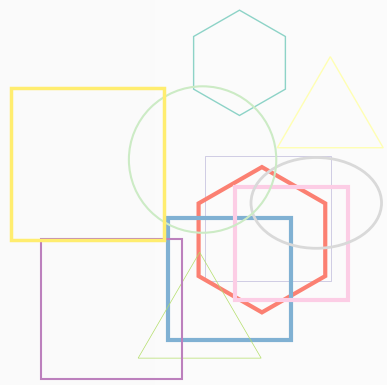[{"shape": "hexagon", "thickness": 1, "radius": 0.68, "center": [0.618, 0.837]}, {"shape": "triangle", "thickness": 1, "radius": 0.79, "center": [0.852, 0.695]}, {"shape": "square", "thickness": 0.5, "radius": 0.81, "center": [0.691, 0.433]}, {"shape": "hexagon", "thickness": 3, "radius": 0.94, "center": [0.676, 0.377]}, {"shape": "square", "thickness": 3, "radius": 0.79, "center": [0.592, 0.275]}, {"shape": "triangle", "thickness": 0.5, "radius": 0.92, "center": [0.515, 0.161]}, {"shape": "square", "thickness": 3, "radius": 0.73, "center": [0.752, 0.368]}, {"shape": "oval", "thickness": 2, "radius": 0.84, "center": [0.816, 0.473]}, {"shape": "square", "thickness": 1.5, "radius": 0.91, "center": [0.288, 0.197]}, {"shape": "circle", "thickness": 1.5, "radius": 0.95, "center": [0.523, 0.586]}, {"shape": "square", "thickness": 2.5, "radius": 0.99, "center": [0.226, 0.574]}]